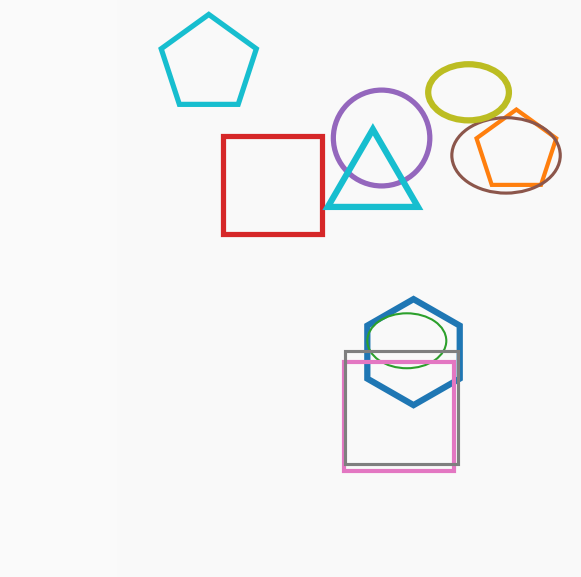[{"shape": "hexagon", "thickness": 3, "radius": 0.46, "center": [0.711, 0.389]}, {"shape": "pentagon", "thickness": 2, "radius": 0.36, "center": [0.888, 0.737]}, {"shape": "oval", "thickness": 1, "radius": 0.34, "center": [0.7, 0.409]}, {"shape": "square", "thickness": 2.5, "radius": 0.43, "center": [0.468, 0.678]}, {"shape": "circle", "thickness": 2.5, "radius": 0.41, "center": [0.656, 0.76]}, {"shape": "oval", "thickness": 1.5, "radius": 0.47, "center": [0.871, 0.73]}, {"shape": "square", "thickness": 2, "radius": 0.47, "center": [0.686, 0.278]}, {"shape": "square", "thickness": 1.5, "radius": 0.49, "center": [0.691, 0.293]}, {"shape": "oval", "thickness": 3, "radius": 0.35, "center": [0.806, 0.839]}, {"shape": "pentagon", "thickness": 2.5, "radius": 0.43, "center": [0.359, 0.888]}, {"shape": "triangle", "thickness": 3, "radius": 0.45, "center": [0.642, 0.686]}]